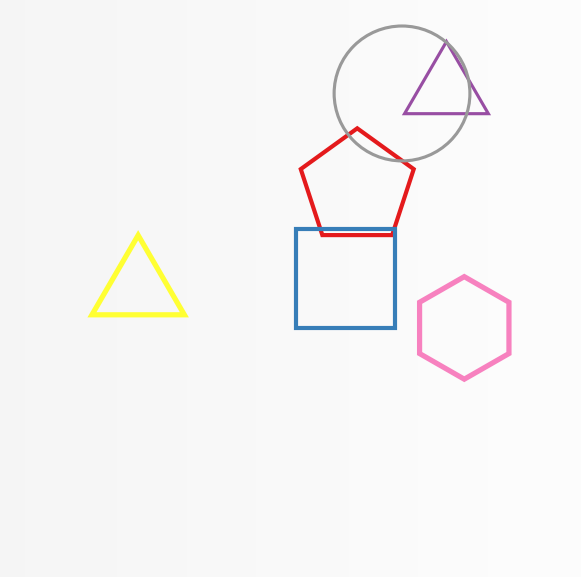[{"shape": "pentagon", "thickness": 2, "radius": 0.51, "center": [0.615, 0.675]}, {"shape": "square", "thickness": 2, "radius": 0.43, "center": [0.594, 0.516]}, {"shape": "triangle", "thickness": 1.5, "radius": 0.42, "center": [0.768, 0.844]}, {"shape": "triangle", "thickness": 2.5, "radius": 0.46, "center": [0.238, 0.5]}, {"shape": "hexagon", "thickness": 2.5, "radius": 0.44, "center": [0.799, 0.431]}, {"shape": "circle", "thickness": 1.5, "radius": 0.58, "center": [0.692, 0.837]}]